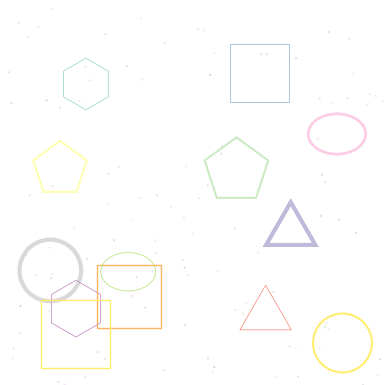[{"shape": "hexagon", "thickness": 0.5, "radius": 0.34, "center": [0.223, 0.782]}, {"shape": "pentagon", "thickness": 1.5, "radius": 0.37, "center": [0.156, 0.561]}, {"shape": "triangle", "thickness": 3, "radius": 0.37, "center": [0.755, 0.401]}, {"shape": "triangle", "thickness": 0.5, "radius": 0.39, "center": [0.69, 0.182]}, {"shape": "square", "thickness": 0.5, "radius": 0.38, "center": [0.674, 0.811]}, {"shape": "square", "thickness": 1, "radius": 0.41, "center": [0.335, 0.23]}, {"shape": "oval", "thickness": 0.5, "radius": 0.36, "center": [0.333, 0.294]}, {"shape": "oval", "thickness": 2, "radius": 0.37, "center": [0.875, 0.652]}, {"shape": "circle", "thickness": 3, "radius": 0.4, "center": [0.131, 0.298]}, {"shape": "hexagon", "thickness": 0.5, "radius": 0.37, "center": [0.197, 0.198]}, {"shape": "pentagon", "thickness": 1.5, "radius": 0.43, "center": [0.614, 0.556]}, {"shape": "square", "thickness": 1, "radius": 0.45, "center": [0.197, 0.132]}, {"shape": "circle", "thickness": 1.5, "radius": 0.38, "center": [0.89, 0.109]}]